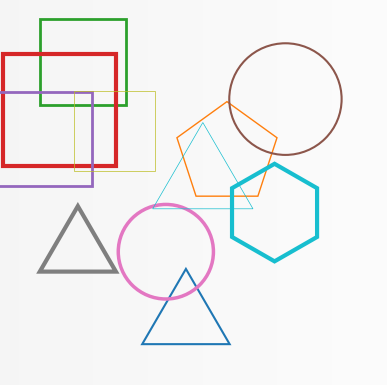[{"shape": "triangle", "thickness": 1.5, "radius": 0.65, "center": [0.48, 0.171]}, {"shape": "pentagon", "thickness": 1, "radius": 0.68, "center": [0.586, 0.6]}, {"shape": "square", "thickness": 2, "radius": 0.56, "center": [0.214, 0.839]}, {"shape": "square", "thickness": 3, "radius": 0.73, "center": [0.154, 0.715]}, {"shape": "square", "thickness": 2, "radius": 0.61, "center": [0.115, 0.639]}, {"shape": "circle", "thickness": 1.5, "radius": 0.72, "center": [0.737, 0.743]}, {"shape": "circle", "thickness": 2.5, "radius": 0.61, "center": [0.428, 0.346]}, {"shape": "triangle", "thickness": 3, "radius": 0.57, "center": [0.201, 0.351]}, {"shape": "square", "thickness": 0.5, "radius": 0.52, "center": [0.295, 0.659]}, {"shape": "hexagon", "thickness": 3, "radius": 0.63, "center": [0.709, 0.448]}, {"shape": "triangle", "thickness": 0.5, "radius": 0.75, "center": [0.523, 0.532]}]